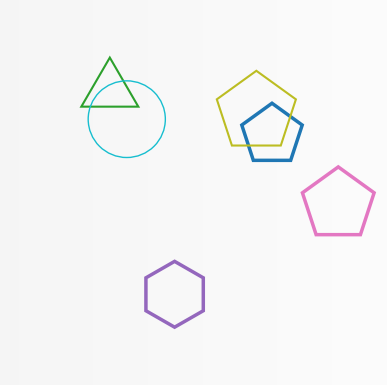[{"shape": "pentagon", "thickness": 2.5, "radius": 0.41, "center": [0.702, 0.65]}, {"shape": "triangle", "thickness": 1.5, "radius": 0.42, "center": [0.283, 0.765]}, {"shape": "hexagon", "thickness": 2.5, "radius": 0.43, "center": [0.451, 0.236]}, {"shape": "pentagon", "thickness": 2.5, "radius": 0.49, "center": [0.873, 0.469]}, {"shape": "pentagon", "thickness": 1.5, "radius": 0.54, "center": [0.662, 0.709]}, {"shape": "circle", "thickness": 1, "radius": 0.5, "center": [0.327, 0.69]}]